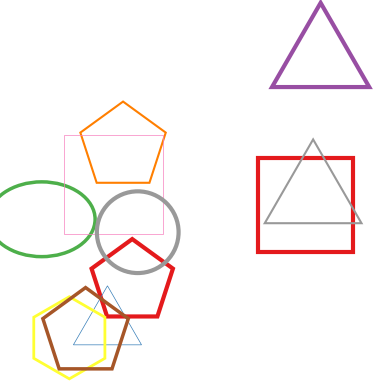[{"shape": "square", "thickness": 3, "radius": 0.61, "center": [0.794, 0.467]}, {"shape": "pentagon", "thickness": 3, "radius": 0.56, "center": [0.343, 0.268]}, {"shape": "triangle", "thickness": 0.5, "radius": 0.51, "center": [0.279, 0.155]}, {"shape": "oval", "thickness": 2.5, "radius": 0.69, "center": [0.108, 0.431]}, {"shape": "triangle", "thickness": 3, "radius": 0.73, "center": [0.833, 0.847]}, {"shape": "pentagon", "thickness": 1.5, "radius": 0.58, "center": [0.32, 0.62]}, {"shape": "hexagon", "thickness": 2, "radius": 0.53, "center": [0.18, 0.123]}, {"shape": "pentagon", "thickness": 2.5, "radius": 0.58, "center": [0.222, 0.136]}, {"shape": "square", "thickness": 0.5, "radius": 0.64, "center": [0.295, 0.522]}, {"shape": "circle", "thickness": 3, "radius": 0.53, "center": [0.358, 0.397]}, {"shape": "triangle", "thickness": 1.5, "radius": 0.73, "center": [0.813, 0.493]}]